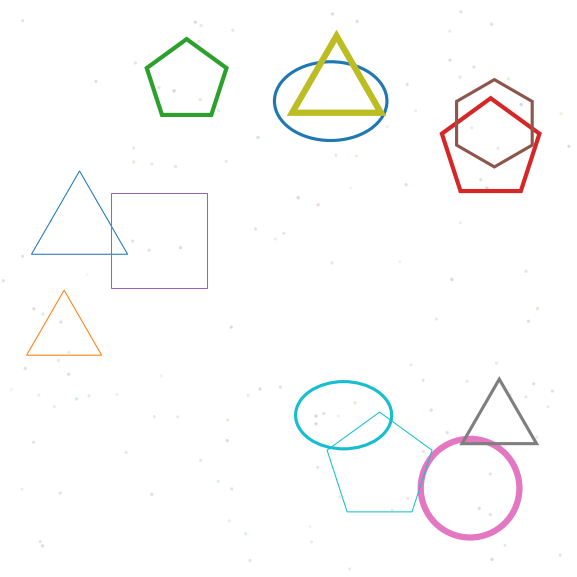[{"shape": "oval", "thickness": 1.5, "radius": 0.49, "center": [0.573, 0.824]}, {"shape": "triangle", "thickness": 0.5, "radius": 0.48, "center": [0.138, 0.607]}, {"shape": "triangle", "thickness": 0.5, "radius": 0.38, "center": [0.111, 0.422]}, {"shape": "pentagon", "thickness": 2, "radius": 0.36, "center": [0.323, 0.859]}, {"shape": "pentagon", "thickness": 2, "radius": 0.44, "center": [0.85, 0.74]}, {"shape": "square", "thickness": 0.5, "radius": 0.41, "center": [0.275, 0.583]}, {"shape": "hexagon", "thickness": 1.5, "radius": 0.38, "center": [0.856, 0.786]}, {"shape": "circle", "thickness": 3, "radius": 0.43, "center": [0.814, 0.154]}, {"shape": "triangle", "thickness": 1.5, "radius": 0.37, "center": [0.865, 0.268]}, {"shape": "triangle", "thickness": 3, "radius": 0.44, "center": [0.583, 0.848]}, {"shape": "pentagon", "thickness": 0.5, "radius": 0.48, "center": [0.657, 0.19]}, {"shape": "oval", "thickness": 1.5, "radius": 0.42, "center": [0.595, 0.28]}]